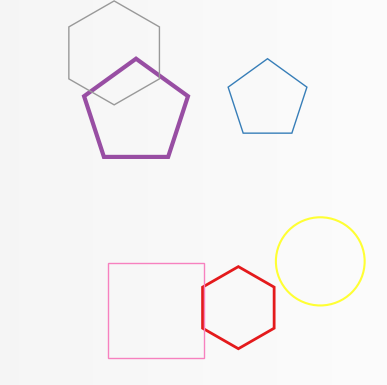[{"shape": "hexagon", "thickness": 2, "radius": 0.53, "center": [0.615, 0.201]}, {"shape": "pentagon", "thickness": 1, "radius": 0.53, "center": [0.69, 0.741]}, {"shape": "pentagon", "thickness": 3, "radius": 0.7, "center": [0.351, 0.707]}, {"shape": "circle", "thickness": 1.5, "radius": 0.57, "center": [0.827, 0.321]}, {"shape": "square", "thickness": 1, "radius": 0.62, "center": [0.403, 0.193]}, {"shape": "hexagon", "thickness": 1, "radius": 0.67, "center": [0.295, 0.863]}]